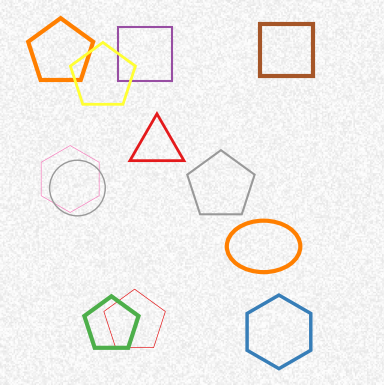[{"shape": "pentagon", "thickness": 0.5, "radius": 0.42, "center": [0.35, 0.165]}, {"shape": "triangle", "thickness": 2, "radius": 0.41, "center": [0.408, 0.623]}, {"shape": "hexagon", "thickness": 2.5, "radius": 0.48, "center": [0.725, 0.138]}, {"shape": "pentagon", "thickness": 3, "radius": 0.37, "center": [0.289, 0.156]}, {"shape": "square", "thickness": 1.5, "radius": 0.35, "center": [0.377, 0.86]}, {"shape": "pentagon", "thickness": 3, "radius": 0.44, "center": [0.158, 0.864]}, {"shape": "oval", "thickness": 3, "radius": 0.48, "center": [0.685, 0.36]}, {"shape": "pentagon", "thickness": 2, "radius": 0.44, "center": [0.267, 0.801]}, {"shape": "square", "thickness": 3, "radius": 0.34, "center": [0.745, 0.87]}, {"shape": "hexagon", "thickness": 0.5, "radius": 0.43, "center": [0.182, 0.535]}, {"shape": "pentagon", "thickness": 1.5, "radius": 0.46, "center": [0.574, 0.518]}, {"shape": "circle", "thickness": 1, "radius": 0.36, "center": [0.201, 0.512]}]